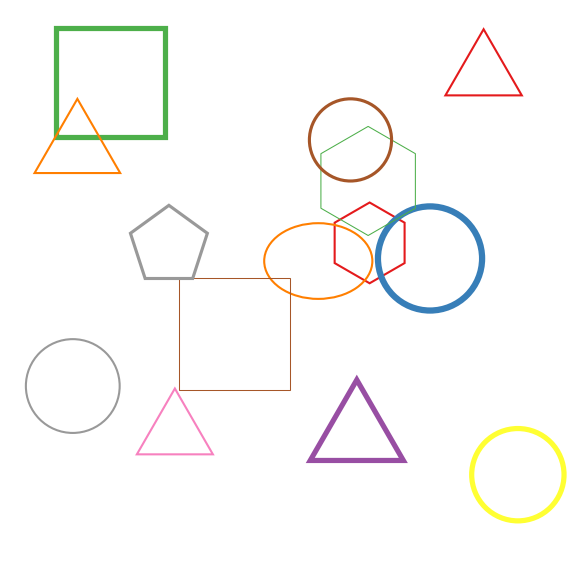[{"shape": "triangle", "thickness": 1, "radius": 0.38, "center": [0.837, 0.872]}, {"shape": "hexagon", "thickness": 1, "radius": 0.35, "center": [0.64, 0.579]}, {"shape": "circle", "thickness": 3, "radius": 0.45, "center": [0.745, 0.552]}, {"shape": "hexagon", "thickness": 0.5, "radius": 0.47, "center": [0.637, 0.686]}, {"shape": "square", "thickness": 2.5, "radius": 0.47, "center": [0.191, 0.856]}, {"shape": "triangle", "thickness": 2.5, "radius": 0.47, "center": [0.618, 0.248]}, {"shape": "oval", "thickness": 1, "radius": 0.47, "center": [0.551, 0.547]}, {"shape": "triangle", "thickness": 1, "radius": 0.43, "center": [0.134, 0.742]}, {"shape": "circle", "thickness": 2.5, "radius": 0.4, "center": [0.897, 0.177]}, {"shape": "circle", "thickness": 1.5, "radius": 0.36, "center": [0.607, 0.757]}, {"shape": "square", "thickness": 0.5, "radius": 0.48, "center": [0.406, 0.421]}, {"shape": "triangle", "thickness": 1, "radius": 0.38, "center": [0.303, 0.25]}, {"shape": "pentagon", "thickness": 1.5, "radius": 0.35, "center": [0.292, 0.574]}, {"shape": "circle", "thickness": 1, "radius": 0.41, "center": [0.126, 0.331]}]